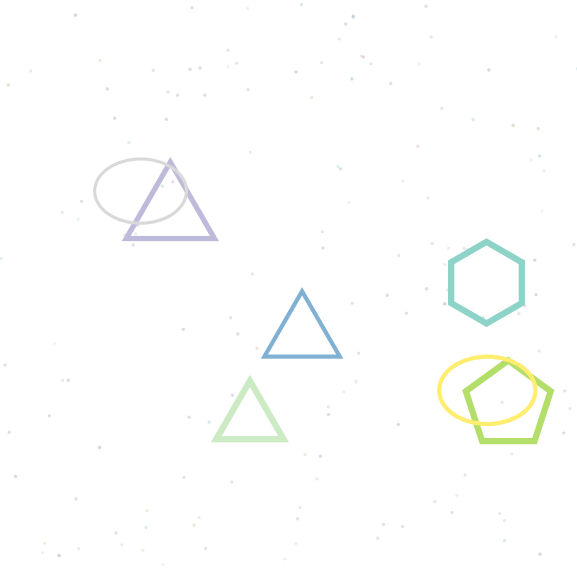[{"shape": "hexagon", "thickness": 3, "radius": 0.35, "center": [0.842, 0.51]}, {"shape": "triangle", "thickness": 2.5, "radius": 0.44, "center": [0.295, 0.63]}, {"shape": "triangle", "thickness": 2, "radius": 0.38, "center": [0.523, 0.419]}, {"shape": "pentagon", "thickness": 3, "radius": 0.39, "center": [0.88, 0.298]}, {"shape": "oval", "thickness": 1.5, "radius": 0.4, "center": [0.243, 0.668]}, {"shape": "triangle", "thickness": 3, "radius": 0.34, "center": [0.433, 0.272]}, {"shape": "oval", "thickness": 2, "radius": 0.42, "center": [0.844, 0.323]}]